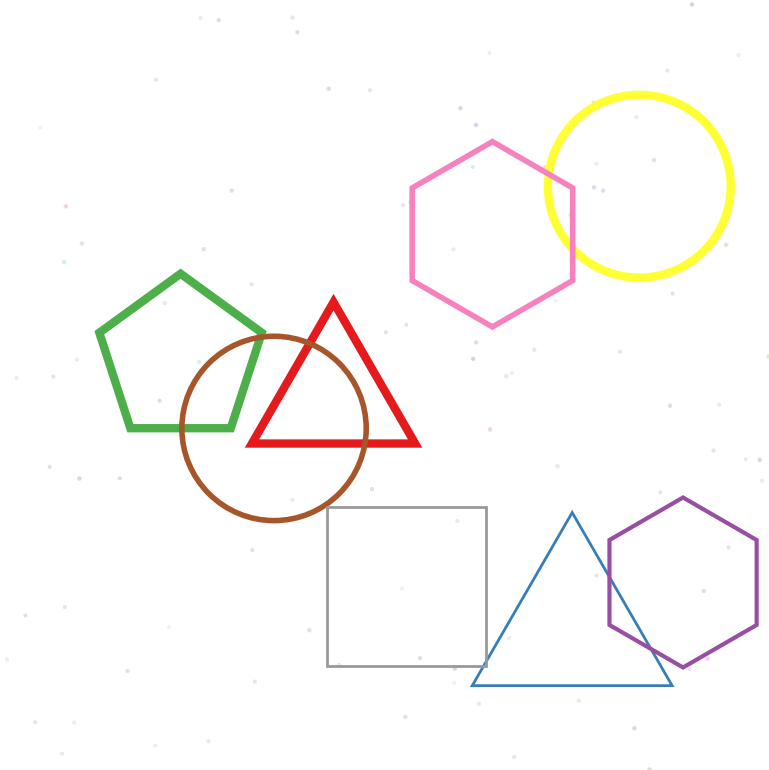[{"shape": "triangle", "thickness": 3, "radius": 0.61, "center": [0.433, 0.485]}, {"shape": "triangle", "thickness": 1, "radius": 0.75, "center": [0.743, 0.184]}, {"shape": "pentagon", "thickness": 3, "radius": 0.55, "center": [0.235, 0.534]}, {"shape": "hexagon", "thickness": 1.5, "radius": 0.55, "center": [0.887, 0.244]}, {"shape": "circle", "thickness": 3, "radius": 0.59, "center": [0.83, 0.758]}, {"shape": "circle", "thickness": 2, "radius": 0.6, "center": [0.356, 0.444]}, {"shape": "hexagon", "thickness": 2, "radius": 0.6, "center": [0.64, 0.696]}, {"shape": "square", "thickness": 1, "radius": 0.52, "center": [0.528, 0.238]}]